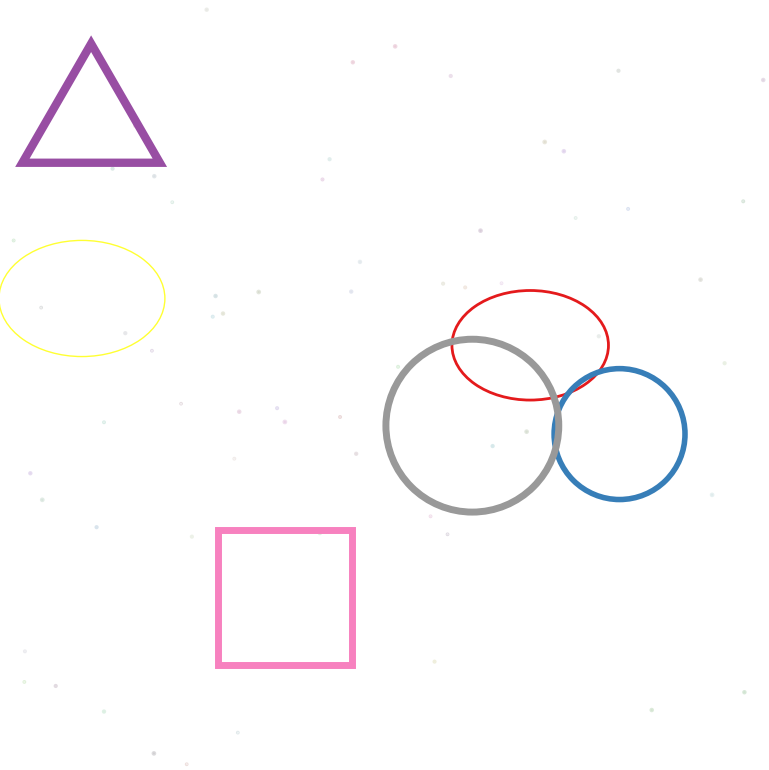[{"shape": "oval", "thickness": 1, "radius": 0.51, "center": [0.689, 0.552]}, {"shape": "circle", "thickness": 2, "radius": 0.42, "center": [0.805, 0.436]}, {"shape": "triangle", "thickness": 3, "radius": 0.52, "center": [0.118, 0.84]}, {"shape": "oval", "thickness": 0.5, "radius": 0.54, "center": [0.106, 0.612]}, {"shape": "square", "thickness": 2.5, "radius": 0.44, "center": [0.37, 0.224]}, {"shape": "circle", "thickness": 2.5, "radius": 0.56, "center": [0.613, 0.447]}]